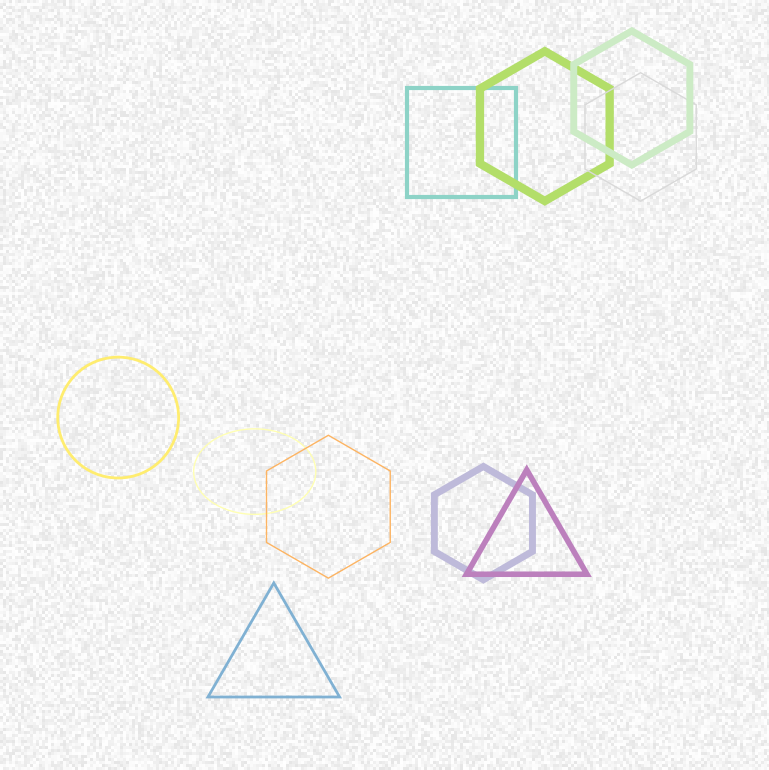[{"shape": "square", "thickness": 1.5, "radius": 0.35, "center": [0.6, 0.815]}, {"shape": "oval", "thickness": 0.5, "radius": 0.4, "center": [0.331, 0.388]}, {"shape": "hexagon", "thickness": 2.5, "radius": 0.37, "center": [0.628, 0.321]}, {"shape": "triangle", "thickness": 1, "radius": 0.49, "center": [0.356, 0.144]}, {"shape": "hexagon", "thickness": 0.5, "radius": 0.46, "center": [0.426, 0.342]}, {"shape": "hexagon", "thickness": 3, "radius": 0.49, "center": [0.708, 0.836]}, {"shape": "hexagon", "thickness": 0.5, "radius": 0.42, "center": [0.832, 0.822]}, {"shape": "triangle", "thickness": 2, "radius": 0.45, "center": [0.684, 0.299]}, {"shape": "hexagon", "thickness": 2.5, "radius": 0.44, "center": [0.821, 0.873]}, {"shape": "circle", "thickness": 1, "radius": 0.39, "center": [0.153, 0.458]}]